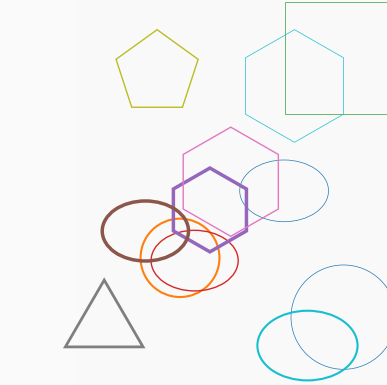[{"shape": "circle", "thickness": 0.5, "radius": 0.68, "center": [0.886, 0.176]}, {"shape": "oval", "thickness": 0.5, "radius": 0.57, "center": [0.733, 0.504]}, {"shape": "circle", "thickness": 1.5, "radius": 0.51, "center": [0.465, 0.33]}, {"shape": "square", "thickness": 0.5, "radius": 0.72, "center": [0.881, 0.849]}, {"shape": "oval", "thickness": 1, "radius": 0.56, "center": [0.502, 0.323]}, {"shape": "hexagon", "thickness": 2.5, "radius": 0.54, "center": [0.542, 0.455]}, {"shape": "oval", "thickness": 2.5, "radius": 0.56, "center": [0.375, 0.4]}, {"shape": "hexagon", "thickness": 1, "radius": 0.71, "center": [0.596, 0.528]}, {"shape": "triangle", "thickness": 2, "radius": 0.58, "center": [0.269, 0.157]}, {"shape": "pentagon", "thickness": 1, "radius": 0.56, "center": [0.405, 0.812]}, {"shape": "oval", "thickness": 1.5, "radius": 0.65, "center": [0.793, 0.102]}, {"shape": "hexagon", "thickness": 0.5, "radius": 0.73, "center": [0.76, 0.777]}]